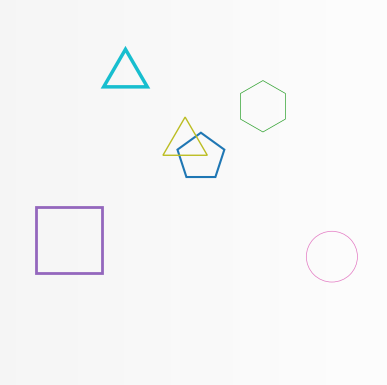[{"shape": "pentagon", "thickness": 1.5, "radius": 0.32, "center": [0.518, 0.592]}, {"shape": "hexagon", "thickness": 0.5, "radius": 0.33, "center": [0.679, 0.724]}, {"shape": "square", "thickness": 2, "radius": 0.42, "center": [0.179, 0.377]}, {"shape": "circle", "thickness": 0.5, "radius": 0.33, "center": [0.856, 0.333]}, {"shape": "triangle", "thickness": 1, "radius": 0.33, "center": [0.478, 0.63]}, {"shape": "triangle", "thickness": 2.5, "radius": 0.32, "center": [0.324, 0.807]}]